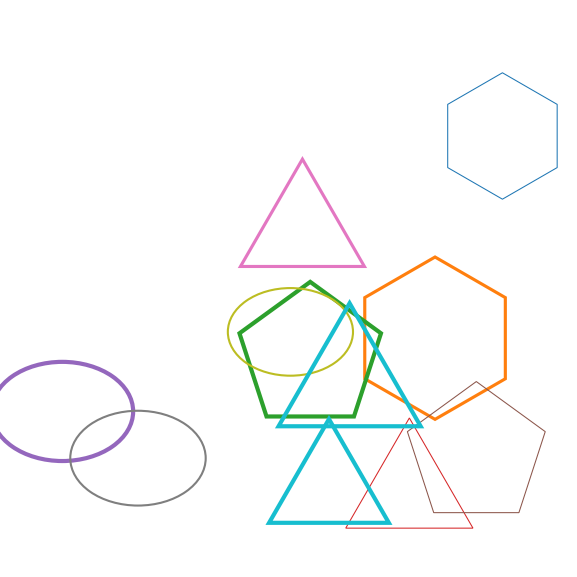[{"shape": "hexagon", "thickness": 0.5, "radius": 0.55, "center": [0.87, 0.764]}, {"shape": "hexagon", "thickness": 1.5, "radius": 0.7, "center": [0.753, 0.414]}, {"shape": "pentagon", "thickness": 2, "radius": 0.64, "center": [0.537, 0.382]}, {"shape": "triangle", "thickness": 0.5, "radius": 0.64, "center": [0.709, 0.148]}, {"shape": "oval", "thickness": 2, "radius": 0.61, "center": [0.108, 0.287]}, {"shape": "pentagon", "thickness": 0.5, "radius": 0.63, "center": [0.825, 0.213]}, {"shape": "triangle", "thickness": 1.5, "radius": 0.62, "center": [0.524, 0.6]}, {"shape": "oval", "thickness": 1, "radius": 0.59, "center": [0.239, 0.206]}, {"shape": "oval", "thickness": 1, "radius": 0.54, "center": [0.503, 0.424]}, {"shape": "triangle", "thickness": 2, "radius": 0.71, "center": [0.605, 0.332]}, {"shape": "triangle", "thickness": 2, "radius": 0.6, "center": [0.57, 0.154]}]